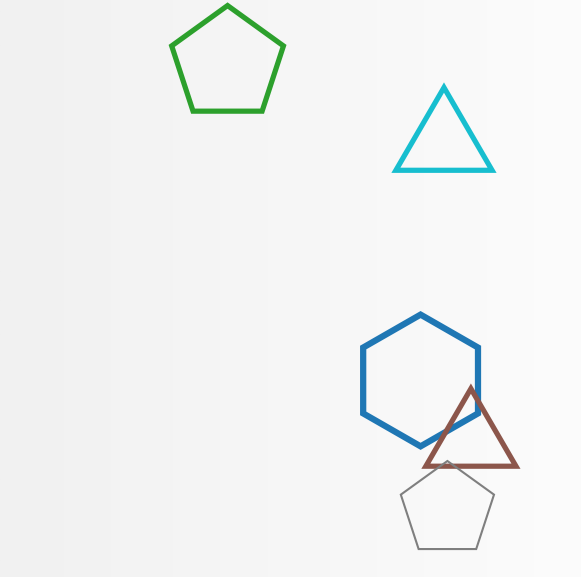[{"shape": "hexagon", "thickness": 3, "radius": 0.57, "center": [0.724, 0.34]}, {"shape": "pentagon", "thickness": 2.5, "radius": 0.51, "center": [0.392, 0.888]}, {"shape": "triangle", "thickness": 2.5, "radius": 0.45, "center": [0.81, 0.237]}, {"shape": "pentagon", "thickness": 1, "radius": 0.42, "center": [0.77, 0.117]}, {"shape": "triangle", "thickness": 2.5, "radius": 0.48, "center": [0.764, 0.752]}]